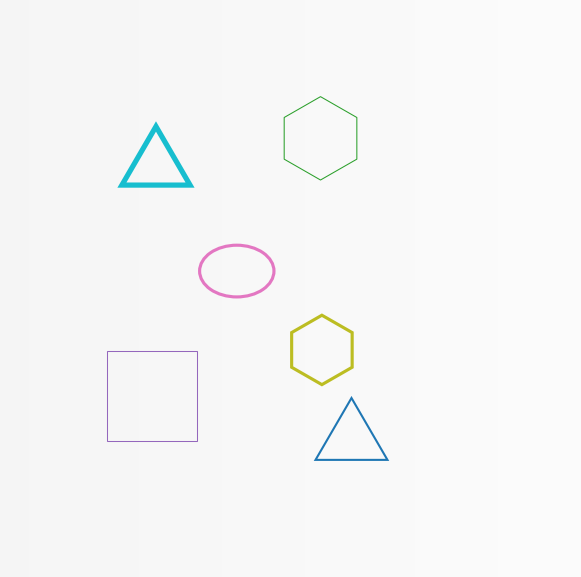[{"shape": "triangle", "thickness": 1, "radius": 0.36, "center": [0.605, 0.239]}, {"shape": "hexagon", "thickness": 0.5, "radius": 0.36, "center": [0.551, 0.76]}, {"shape": "square", "thickness": 0.5, "radius": 0.39, "center": [0.261, 0.313]}, {"shape": "oval", "thickness": 1.5, "radius": 0.32, "center": [0.407, 0.53]}, {"shape": "hexagon", "thickness": 1.5, "radius": 0.3, "center": [0.554, 0.393]}, {"shape": "triangle", "thickness": 2.5, "radius": 0.34, "center": [0.268, 0.712]}]